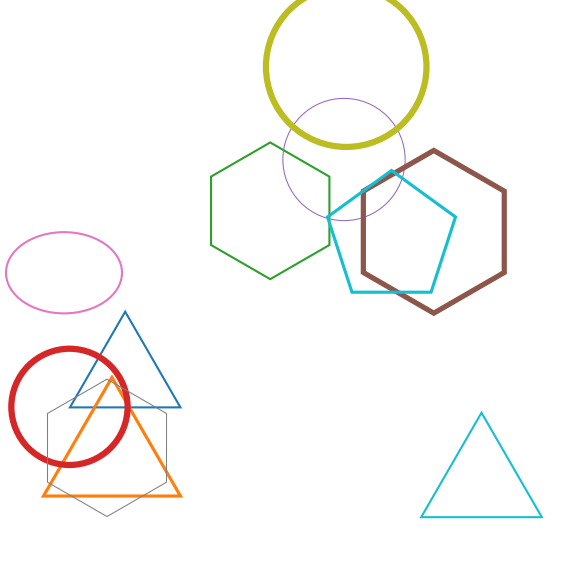[{"shape": "triangle", "thickness": 1, "radius": 0.55, "center": [0.217, 0.349]}, {"shape": "triangle", "thickness": 1.5, "radius": 0.68, "center": [0.194, 0.209]}, {"shape": "hexagon", "thickness": 1, "radius": 0.59, "center": [0.468, 0.634]}, {"shape": "circle", "thickness": 3, "radius": 0.5, "center": [0.12, 0.295]}, {"shape": "circle", "thickness": 0.5, "radius": 0.53, "center": [0.596, 0.723]}, {"shape": "hexagon", "thickness": 2.5, "radius": 0.7, "center": [0.751, 0.598]}, {"shape": "oval", "thickness": 1, "radius": 0.5, "center": [0.111, 0.527]}, {"shape": "hexagon", "thickness": 0.5, "radius": 0.59, "center": [0.185, 0.224]}, {"shape": "circle", "thickness": 3, "radius": 0.69, "center": [0.6, 0.884]}, {"shape": "pentagon", "thickness": 1.5, "radius": 0.58, "center": [0.678, 0.587]}, {"shape": "triangle", "thickness": 1, "radius": 0.6, "center": [0.834, 0.164]}]